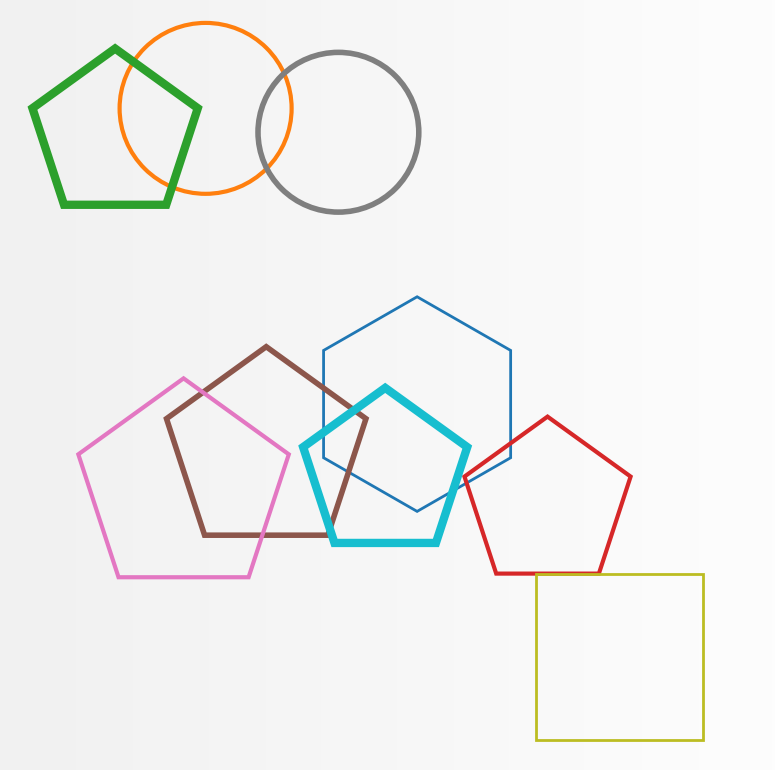[{"shape": "hexagon", "thickness": 1, "radius": 0.7, "center": [0.538, 0.475]}, {"shape": "circle", "thickness": 1.5, "radius": 0.55, "center": [0.265, 0.859]}, {"shape": "pentagon", "thickness": 3, "radius": 0.56, "center": [0.149, 0.825]}, {"shape": "pentagon", "thickness": 1.5, "radius": 0.56, "center": [0.707, 0.346]}, {"shape": "pentagon", "thickness": 2, "radius": 0.68, "center": [0.344, 0.414]}, {"shape": "pentagon", "thickness": 1.5, "radius": 0.71, "center": [0.237, 0.366]}, {"shape": "circle", "thickness": 2, "radius": 0.52, "center": [0.437, 0.828]}, {"shape": "square", "thickness": 1, "radius": 0.54, "center": [0.799, 0.147]}, {"shape": "pentagon", "thickness": 3, "radius": 0.56, "center": [0.497, 0.385]}]